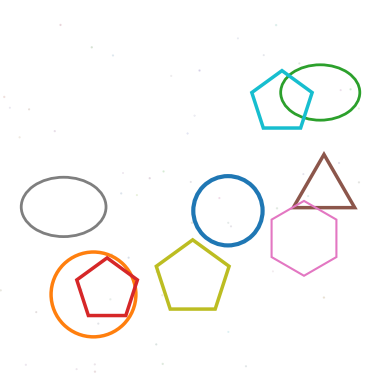[{"shape": "circle", "thickness": 3, "radius": 0.45, "center": [0.592, 0.453]}, {"shape": "circle", "thickness": 2.5, "radius": 0.55, "center": [0.243, 0.235]}, {"shape": "oval", "thickness": 2, "radius": 0.51, "center": [0.832, 0.76]}, {"shape": "pentagon", "thickness": 2.5, "radius": 0.41, "center": [0.278, 0.247]}, {"shape": "triangle", "thickness": 2.5, "radius": 0.46, "center": [0.842, 0.507]}, {"shape": "hexagon", "thickness": 1.5, "radius": 0.49, "center": [0.79, 0.381]}, {"shape": "oval", "thickness": 2, "radius": 0.55, "center": [0.165, 0.463]}, {"shape": "pentagon", "thickness": 2.5, "radius": 0.5, "center": [0.501, 0.278]}, {"shape": "pentagon", "thickness": 2.5, "radius": 0.41, "center": [0.732, 0.734]}]